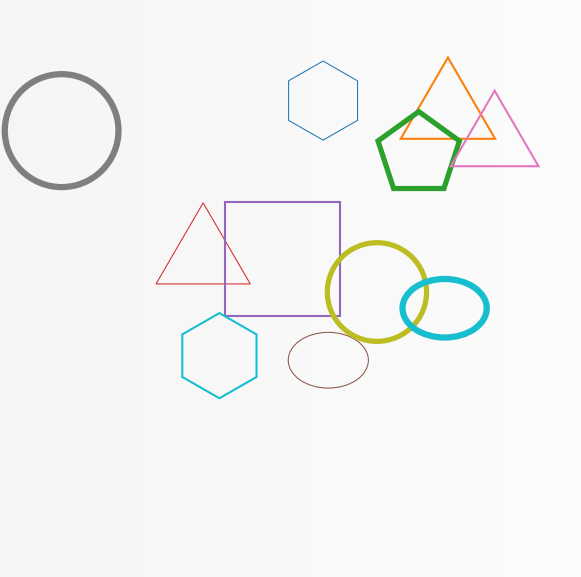[{"shape": "hexagon", "thickness": 0.5, "radius": 0.34, "center": [0.556, 0.825]}, {"shape": "triangle", "thickness": 1, "radius": 0.47, "center": [0.771, 0.806]}, {"shape": "pentagon", "thickness": 2.5, "radius": 0.37, "center": [0.72, 0.732]}, {"shape": "triangle", "thickness": 0.5, "radius": 0.47, "center": [0.35, 0.554]}, {"shape": "square", "thickness": 1, "radius": 0.49, "center": [0.486, 0.551]}, {"shape": "oval", "thickness": 0.5, "radius": 0.34, "center": [0.565, 0.375]}, {"shape": "triangle", "thickness": 1, "radius": 0.44, "center": [0.851, 0.755]}, {"shape": "circle", "thickness": 3, "radius": 0.49, "center": [0.106, 0.773]}, {"shape": "circle", "thickness": 2.5, "radius": 0.43, "center": [0.649, 0.493]}, {"shape": "hexagon", "thickness": 1, "radius": 0.37, "center": [0.377, 0.383]}, {"shape": "oval", "thickness": 3, "radius": 0.36, "center": [0.765, 0.465]}]